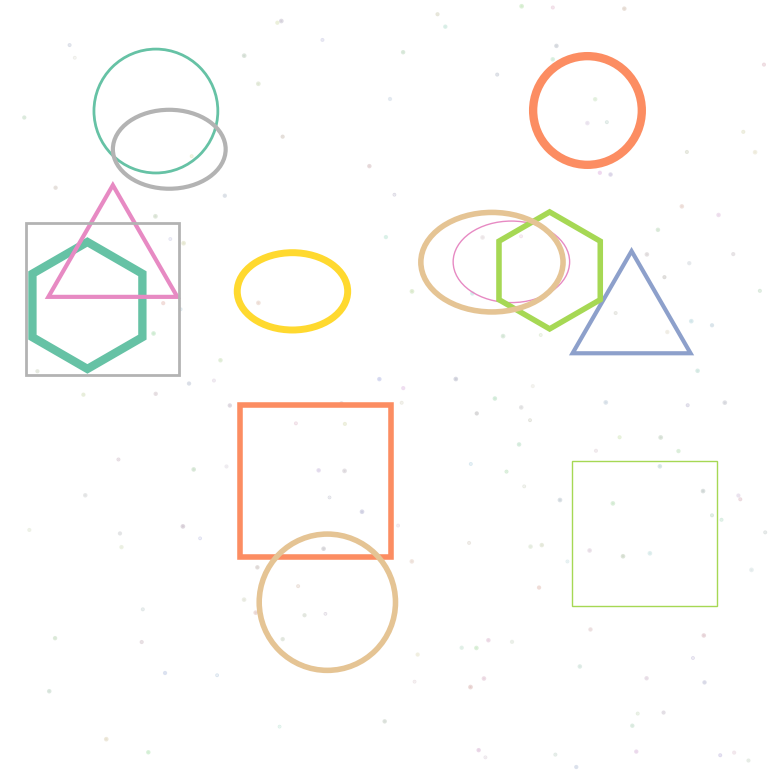[{"shape": "hexagon", "thickness": 3, "radius": 0.41, "center": [0.114, 0.603]}, {"shape": "circle", "thickness": 1, "radius": 0.4, "center": [0.202, 0.856]}, {"shape": "square", "thickness": 2, "radius": 0.49, "center": [0.41, 0.375]}, {"shape": "circle", "thickness": 3, "radius": 0.35, "center": [0.763, 0.857]}, {"shape": "triangle", "thickness": 1.5, "radius": 0.44, "center": [0.82, 0.585]}, {"shape": "oval", "thickness": 0.5, "radius": 0.38, "center": [0.664, 0.66]}, {"shape": "triangle", "thickness": 1.5, "radius": 0.48, "center": [0.147, 0.663]}, {"shape": "hexagon", "thickness": 2, "radius": 0.38, "center": [0.714, 0.649]}, {"shape": "square", "thickness": 0.5, "radius": 0.47, "center": [0.837, 0.307]}, {"shape": "oval", "thickness": 2.5, "radius": 0.36, "center": [0.38, 0.622]}, {"shape": "oval", "thickness": 2, "radius": 0.46, "center": [0.639, 0.66]}, {"shape": "circle", "thickness": 2, "radius": 0.44, "center": [0.425, 0.218]}, {"shape": "square", "thickness": 1, "radius": 0.5, "center": [0.133, 0.612]}, {"shape": "oval", "thickness": 1.5, "radius": 0.37, "center": [0.22, 0.806]}]